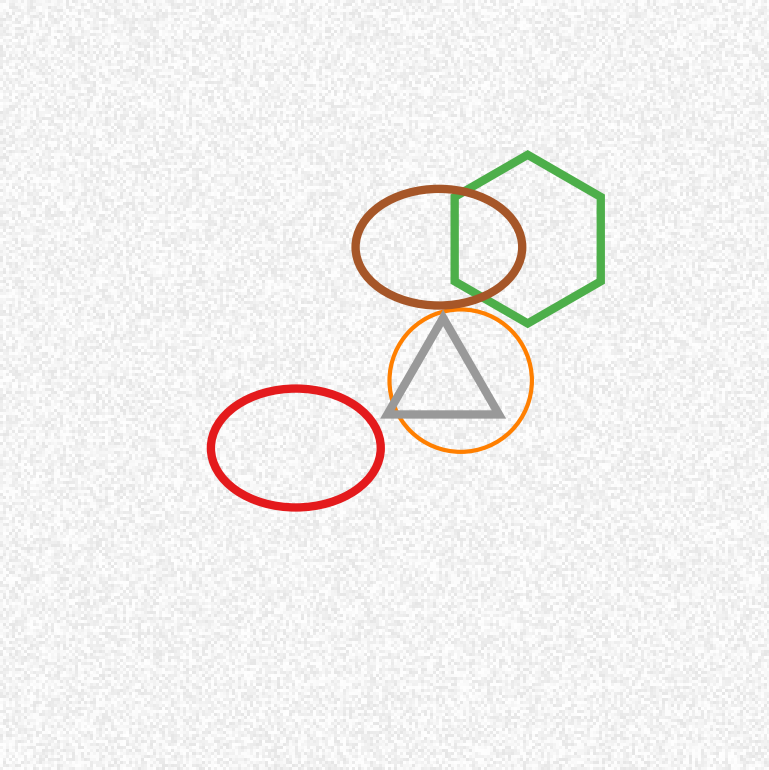[{"shape": "oval", "thickness": 3, "radius": 0.55, "center": [0.384, 0.418]}, {"shape": "hexagon", "thickness": 3, "radius": 0.55, "center": [0.685, 0.689]}, {"shape": "circle", "thickness": 1.5, "radius": 0.46, "center": [0.598, 0.506]}, {"shape": "oval", "thickness": 3, "radius": 0.54, "center": [0.57, 0.679]}, {"shape": "triangle", "thickness": 3, "radius": 0.42, "center": [0.576, 0.504]}]